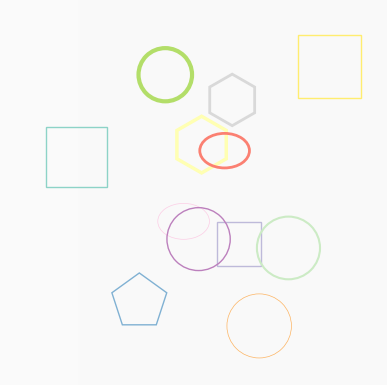[{"shape": "square", "thickness": 1, "radius": 0.39, "center": [0.197, 0.591]}, {"shape": "hexagon", "thickness": 2.5, "radius": 0.37, "center": [0.52, 0.624]}, {"shape": "square", "thickness": 1, "radius": 0.29, "center": [0.617, 0.367]}, {"shape": "oval", "thickness": 2, "radius": 0.32, "center": [0.58, 0.609]}, {"shape": "pentagon", "thickness": 1, "radius": 0.37, "center": [0.36, 0.217]}, {"shape": "circle", "thickness": 0.5, "radius": 0.42, "center": [0.669, 0.153]}, {"shape": "circle", "thickness": 3, "radius": 0.35, "center": [0.427, 0.806]}, {"shape": "oval", "thickness": 0.5, "radius": 0.33, "center": [0.474, 0.425]}, {"shape": "hexagon", "thickness": 2, "radius": 0.33, "center": [0.599, 0.74]}, {"shape": "circle", "thickness": 1, "radius": 0.41, "center": [0.512, 0.379]}, {"shape": "circle", "thickness": 1.5, "radius": 0.41, "center": [0.744, 0.356]}, {"shape": "square", "thickness": 1, "radius": 0.41, "center": [0.851, 0.828]}]